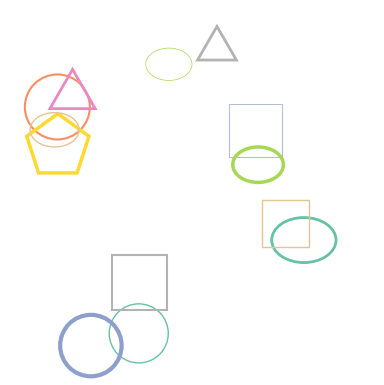[{"shape": "circle", "thickness": 1, "radius": 0.38, "center": [0.36, 0.134]}, {"shape": "oval", "thickness": 2, "radius": 0.42, "center": [0.789, 0.376]}, {"shape": "circle", "thickness": 1.5, "radius": 0.42, "center": [0.149, 0.722]}, {"shape": "square", "thickness": 0.5, "radius": 0.34, "center": [0.663, 0.66]}, {"shape": "circle", "thickness": 3, "radius": 0.4, "center": [0.236, 0.102]}, {"shape": "triangle", "thickness": 2, "radius": 0.34, "center": [0.188, 0.752]}, {"shape": "oval", "thickness": 2.5, "radius": 0.33, "center": [0.67, 0.572]}, {"shape": "oval", "thickness": 0.5, "radius": 0.3, "center": [0.439, 0.833]}, {"shape": "pentagon", "thickness": 2.5, "radius": 0.43, "center": [0.15, 0.62]}, {"shape": "square", "thickness": 1, "radius": 0.3, "center": [0.742, 0.418]}, {"shape": "oval", "thickness": 1, "radius": 0.32, "center": [0.142, 0.663]}, {"shape": "triangle", "thickness": 2, "radius": 0.29, "center": [0.564, 0.873]}, {"shape": "square", "thickness": 1.5, "radius": 0.36, "center": [0.362, 0.265]}]